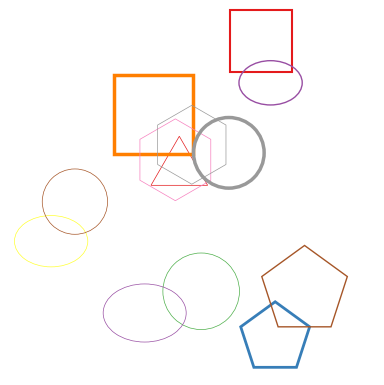[{"shape": "square", "thickness": 1.5, "radius": 0.41, "center": [0.678, 0.893]}, {"shape": "triangle", "thickness": 0.5, "radius": 0.42, "center": [0.466, 0.561]}, {"shape": "pentagon", "thickness": 2, "radius": 0.47, "center": [0.715, 0.122]}, {"shape": "circle", "thickness": 0.5, "radius": 0.5, "center": [0.522, 0.243]}, {"shape": "oval", "thickness": 1, "radius": 0.41, "center": [0.703, 0.785]}, {"shape": "oval", "thickness": 0.5, "radius": 0.54, "center": [0.376, 0.187]}, {"shape": "square", "thickness": 2.5, "radius": 0.51, "center": [0.399, 0.702]}, {"shape": "oval", "thickness": 0.5, "radius": 0.48, "center": [0.133, 0.373]}, {"shape": "pentagon", "thickness": 1, "radius": 0.58, "center": [0.791, 0.246]}, {"shape": "circle", "thickness": 0.5, "radius": 0.42, "center": [0.195, 0.476]}, {"shape": "hexagon", "thickness": 0.5, "radius": 0.53, "center": [0.455, 0.585]}, {"shape": "circle", "thickness": 2.5, "radius": 0.46, "center": [0.594, 0.603]}, {"shape": "hexagon", "thickness": 0.5, "radius": 0.51, "center": [0.498, 0.624]}]